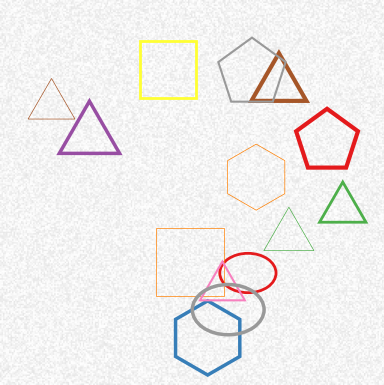[{"shape": "oval", "thickness": 2, "radius": 0.37, "center": [0.644, 0.291]}, {"shape": "pentagon", "thickness": 3, "radius": 0.42, "center": [0.849, 0.633]}, {"shape": "hexagon", "thickness": 2.5, "radius": 0.48, "center": [0.539, 0.122]}, {"shape": "triangle", "thickness": 2, "radius": 0.35, "center": [0.89, 0.458]}, {"shape": "triangle", "thickness": 0.5, "radius": 0.38, "center": [0.75, 0.387]}, {"shape": "triangle", "thickness": 2.5, "radius": 0.45, "center": [0.232, 0.647]}, {"shape": "square", "thickness": 0.5, "radius": 0.44, "center": [0.493, 0.32]}, {"shape": "hexagon", "thickness": 0.5, "radius": 0.43, "center": [0.665, 0.54]}, {"shape": "square", "thickness": 2, "radius": 0.37, "center": [0.437, 0.819]}, {"shape": "triangle", "thickness": 3, "radius": 0.41, "center": [0.725, 0.779]}, {"shape": "triangle", "thickness": 0.5, "radius": 0.35, "center": [0.134, 0.726]}, {"shape": "triangle", "thickness": 1.5, "radius": 0.34, "center": [0.578, 0.254]}, {"shape": "pentagon", "thickness": 1.5, "radius": 0.46, "center": [0.655, 0.81]}, {"shape": "oval", "thickness": 2.5, "radius": 0.47, "center": [0.593, 0.196]}]